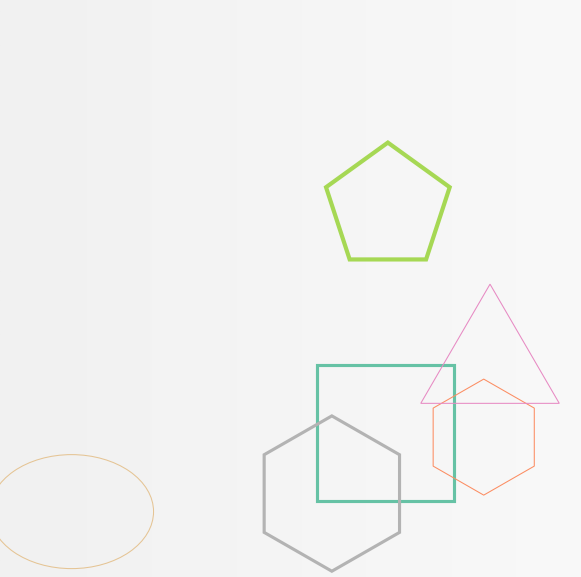[{"shape": "square", "thickness": 1.5, "radius": 0.59, "center": [0.663, 0.249]}, {"shape": "hexagon", "thickness": 0.5, "radius": 0.5, "center": [0.832, 0.242]}, {"shape": "triangle", "thickness": 0.5, "radius": 0.69, "center": [0.843, 0.37]}, {"shape": "pentagon", "thickness": 2, "radius": 0.56, "center": [0.667, 0.64]}, {"shape": "oval", "thickness": 0.5, "radius": 0.7, "center": [0.123, 0.113]}, {"shape": "hexagon", "thickness": 1.5, "radius": 0.67, "center": [0.571, 0.144]}]